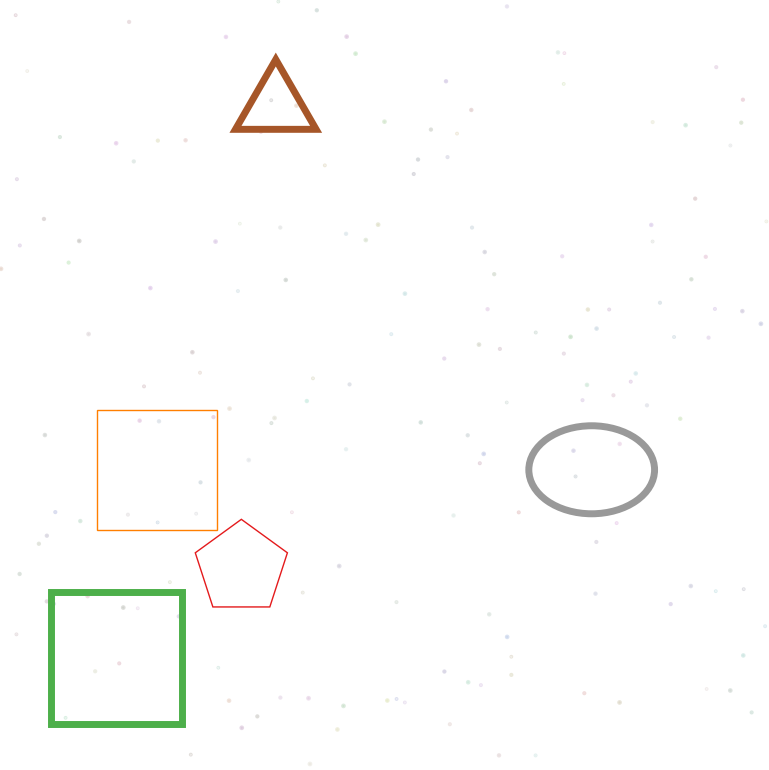[{"shape": "pentagon", "thickness": 0.5, "radius": 0.31, "center": [0.313, 0.263]}, {"shape": "square", "thickness": 2.5, "radius": 0.43, "center": [0.151, 0.145]}, {"shape": "square", "thickness": 0.5, "radius": 0.39, "center": [0.204, 0.389]}, {"shape": "triangle", "thickness": 2.5, "radius": 0.3, "center": [0.358, 0.862]}, {"shape": "oval", "thickness": 2.5, "radius": 0.41, "center": [0.768, 0.39]}]